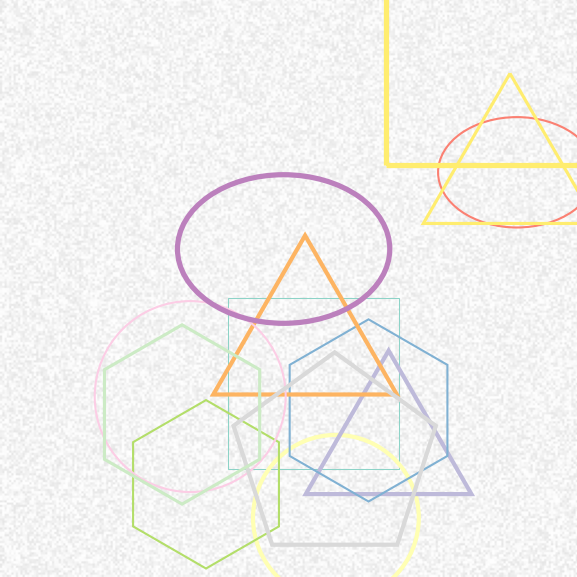[{"shape": "square", "thickness": 0.5, "radius": 0.74, "center": [0.543, 0.335]}, {"shape": "circle", "thickness": 2, "radius": 0.72, "center": [0.582, 0.103]}, {"shape": "triangle", "thickness": 2, "radius": 0.83, "center": [0.673, 0.226]}, {"shape": "oval", "thickness": 1, "radius": 0.68, "center": [0.895, 0.701]}, {"shape": "hexagon", "thickness": 1, "radius": 0.79, "center": [0.638, 0.288]}, {"shape": "triangle", "thickness": 2, "radius": 0.92, "center": [0.528, 0.408]}, {"shape": "hexagon", "thickness": 1, "radius": 0.73, "center": [0.357, 0.161]}, {"shape": "circle", "thickness": 1, "radius": 0.83, "center": [0.329, 0.312]}, {"shape": "pentagon", "thickness": 2, "radius": 0.92, "center": [0.579, 0.205]}, {"shape": "oval", "thickness": 2.5, "radius": 0.92, "center": [0.491, 0.568]}, {"shape": "hexagon", "thickness": 1.5, "radius": 0.78, "center": [0.315, 0.281]}, {"shape": "square", "thickness": 2.5, "radius": 0.89, "center": [0.846, 0.891]}, {"shape": "triangle", "thickness": 1.5, "radius": 0.87, "center": [0.883, 0.699]}]